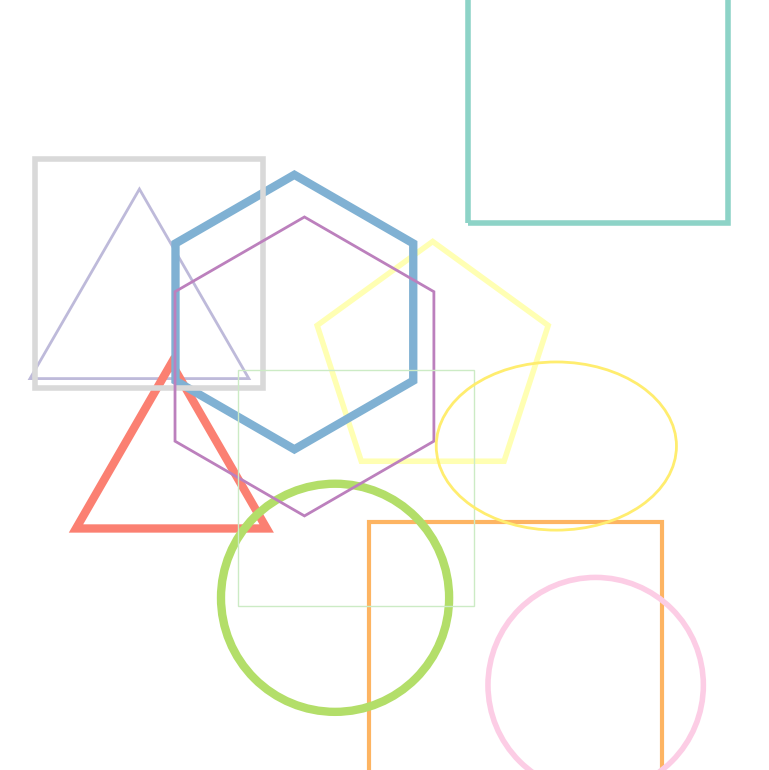[{"shape": "square", "thickness": 2, "radius": 0.84, "center": [0.777, 0.879]}, {"shape": "pentagon", "thickness": 2, "radius": 0.79, "center": [0.562, 0.529]}, {"shape": "triangle", "thickness": 1, "radius": 0.82, "center": [0.181, 0.59]}, {"shape": "triangle", "thickness": 3, "radius": 0.71, "center": [0.223, 0.385]}, {"shape": "hexagon", "thickness": 3, "radius": 0.89, "center": [0.382, 0.595]}, {"shape": "square", "thickness": 1.5, "radius": 0.95, "center": [0.67, 0.132]}, {"shape": "circle", "thickness": 3, "radius": 0.74, "center": [0.435, 0.224]}, {"shape": "circle", "thickness": 2, "radius": 0.7, "center": [0.774, 0.11]}, {"shape": "square", "thickness": 2, "radius": 0.74, "center": [0.193, 0.644]}, {"shape": "hexagon", "thickness": 1, "radius": 0.97, "center": [0.395, 0.524]}, {"shape": "square", "thickness": 0.5, "radius": 0.77, "center": [0.462, 0.366]}, {"shape": "oval", "thickness": 1, "radius": 0.78, "center": [0.723, 0.421]}]